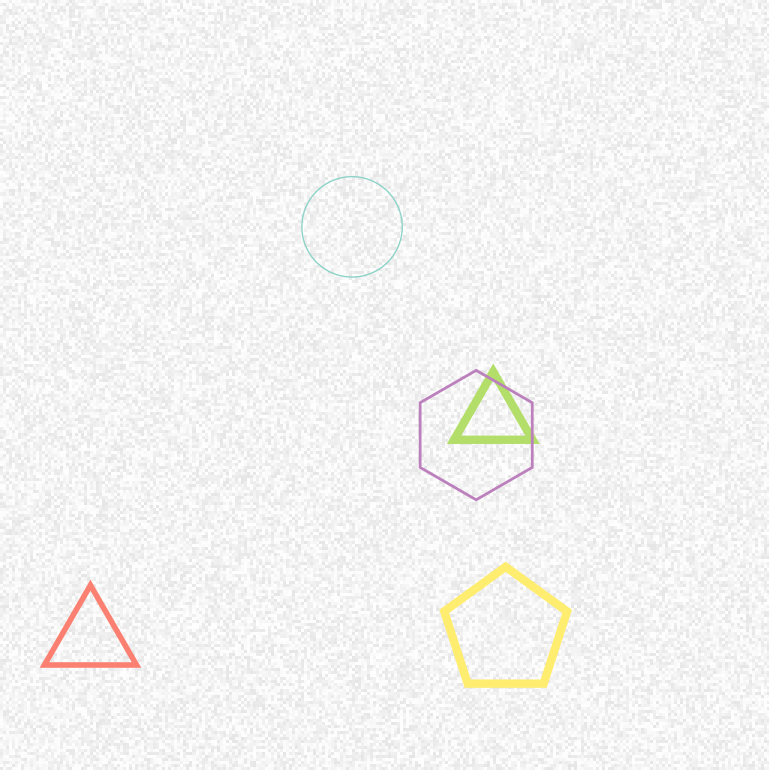[{"shape": "circle", "thickness": 0.5, "radius": 0.33, "center": [0.457, 0.705]}, {"shape": "triangle", "thickness": 2, "radius": 0.35, "center": [0.117, 0.171]}, {"shape": "triangle", "thickness": 3, "radius": 0.29, "center": [0.641, 0.458]}, {"shape": "hexagon", "thickness": 1, "radius": 0.42, "center": [0.618, 0.435]}, {"shape": "pentagon", "thickness": 3, "radius": 0.42, "center": [0.657, 0.18]}]